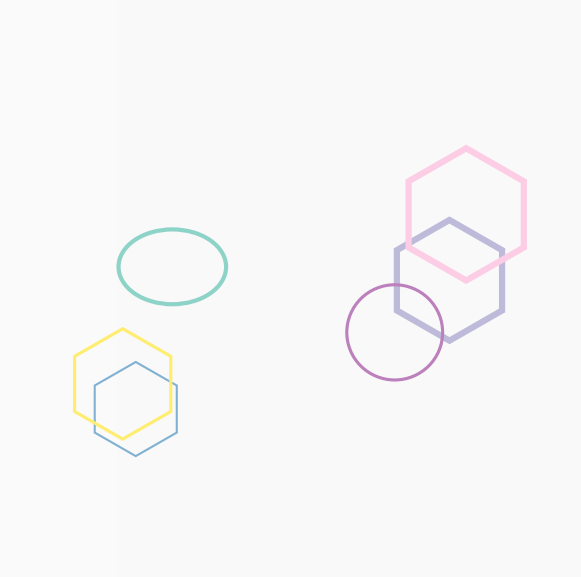[{"shape": "oval", "thickness": 2, "radius": 0.46, "center": [0.296, 0.537]}, {"shape": "hexagon", "thickness": 3, "radius": 0.52, "center": [0.773, 0.514]}, {"shape": "hexagon", "thickness": 1, "radius": 0.41, "center": [0.234, 0.291]}, {"shape": "hexagon", "thickness": 3, "radius": 0.57, "center": [0.802, 0.628]}, {"shape": "circle", "thickness": 1.5, "radius": 0.41, "center": [0.679, 0.424]}, {"shape": "hexagon", "thickness": 1.5, "radius": 0.48, "center": [0.211, 0.334]}]